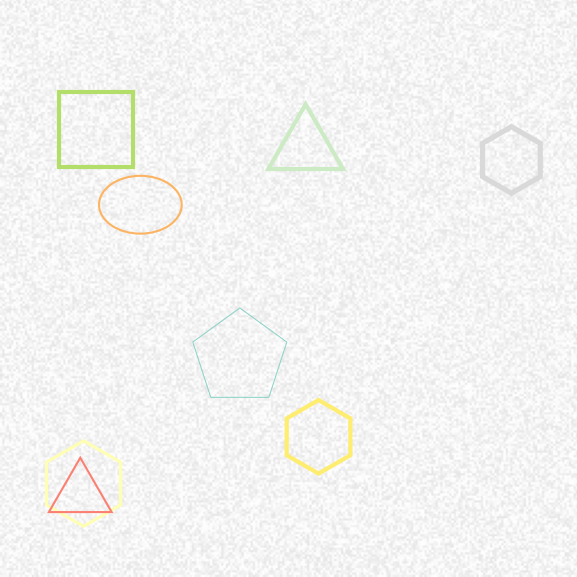[{"shape": "pentagon", "thickness": 0.5, "radius": 0.43, "center": [0.415, 0.38]}, {"shape": "hexagon", "thickness": 1.5, "radius": 0.37, "center": [0.145, 0.162]}, {"shape": "triangle", "thickness": 1, "radius": 0.31, "center": [0.139, 0.144]}, {"shape": "oval", "thickness": 1, "radius": 0.36, "center": [0.243, 0.645]}, {"shape": "square", "thickness": 2, "radius": 0.32, "center": [0.166, 0.774]}, {"shape": "hexagon", "thickness": 2.5, "radius": 0.29, "center": [0.886, 0.722]}, {"shape": "triangle", "thickness": 2, "radius": 0.37, "center": [0.529, 0.744]}, {"shape": "hexagon", "thickness": 2, "radius": 0.32, "center": [0.552, 0.243]}]